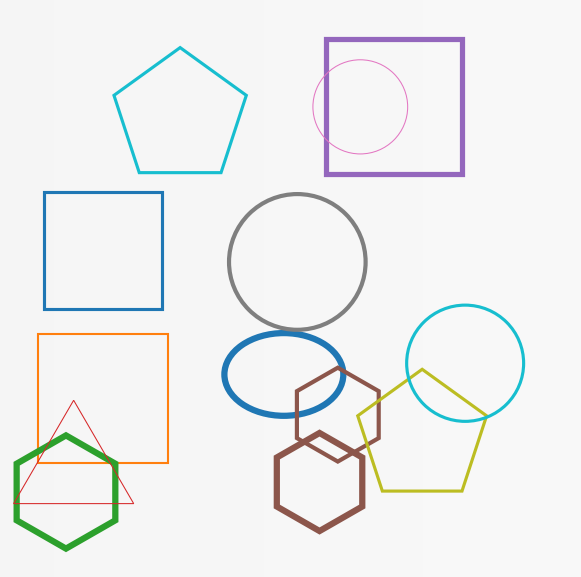[{"shape": "oval", "thickness": 3, "radius": 0.51, "center": [0.488, 0.351]}, {"shape": "square", "thickness": 1.5, "radius": 0.51, "center": [0.177, 0.565]}, {"shape": "square", "thickness": 1, "radius": 0.56, "center": [0.177, 0.31]}, {"shape": "hexagon", "thickness": 3, "radius": 0.49, "center": [0.114, 0.147]}, {"shape": "triangle", "thickness": 0.5, "radius": 0.6, "center": [0.127, 0.187]}, {"shape": "square", "thickness": 2.5, "radius": 0.59, "center": [0.678, 0.815]}, {"shape": "hexagon", "thickness": 3, "radius": 0.42, "center": [0.55, 0.164]}, {"shape": "hexagon", "thickness": 2, "radius": 0.41, "center": [0.581, 0.281]}, {"shape": "circle", "thickness": 0.5, "radius": 0.41, "center": [0.62, 0.814]}, {"shape": "circle", "thickness": 2, "radius": 0.59, "center": [0.512, 0.546]}, {"shape": "pentagon", "thickness": 1.5, "radius": 0.58, "center": [0.726, 0.243]}, {"shape": "circle", "thickness": 1.5, "radius": 0.5, "center": [0.8, 0.37]}, {"shape": "pentagon", "thickness": 1.5, "radius": 0.6, "center": [0.31, 0.797]}]